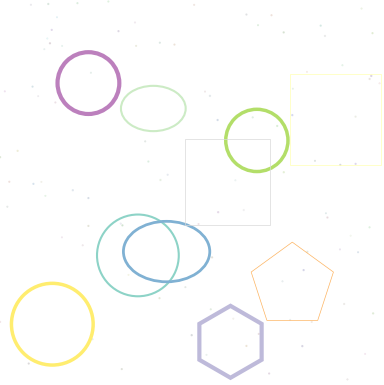[{"shape": "circle", "thickness": 1.5, "radius": 0.53, "center": [0.358, 0.337]}, {"shape": "square", "thickness": 0.5, "radius": 0.59, "center": [0.872, 0.689]}, {"shape": "hexagon", "thickness": 3, "radius": 0.47, "center": [0.599, 0.112]}, {"shape": "oval", "thickness": 2, "radius": 0.56, "center": [0.433, 0.347]}, {"shape": "pentagon", "thickness": 0.5, "radius": 0.56, "center": [0.759, 0.259]}, {"shape": "circle", "thickness": 2.5, "radius": 0.4, "center": [0.667, 0.635]}, {"shape": "square", "thickness": 0.5, "radius": 0.55, "center": [0.591, 0.528]}, {"shape": "circle", "thickness": 3, "radius": 0.4, "center": [0.23, 0.784]}, {"shape": "oval", "thickness": 1.5, "radius": 0.42, "center": [0.398, 0.718]}, {"shape": "circle", "thickness": 2.5, "radius": 0.53, "center": [0.136, 0.158]}]